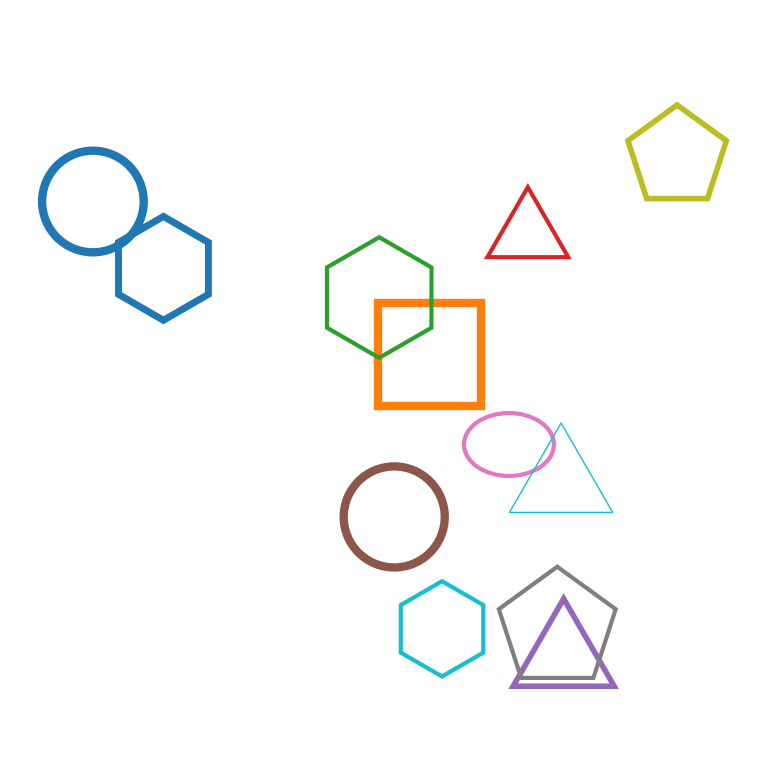[{"shape": "circle", "thickness": 3, "radius": 0.33, "center": [0.121, 0.738]}, {"shape": "hexagon", "thickness": 2.5, "radius": 0.34, "center": [0.212, 0.651]}, {"shape": "square", "thickness": 3, "radius": 0.33, "center": [0.558, 0.539]}, {"shape": "hexagon", "thickness": 1.5, "radius": 0.39, "center": [0.492, 0.614]}, {"shape": "triangle", "thickness": 1.5, "radius": 0.3, "center": [0.685, 0.696]}, {"shape": "triangle", "thickness": 2, "radius": 0.38, "center": [0.732, 0.147]}, {"shape": "circle", "thickness": 3, "radius": 0.33, "center": [0.512, 0.329]}, {"shape": "oval", "thickness": 1.5, "radius": 0.29, "center": [0.661, 0.423]}, {"shape": "pentagon", "thickness": 1.5, "radius": 0.4, "center": [0.724, 0.184]}, {"shape": "pentagon", "thickness": 2, "radius": 0.34, "center": [0.879, 0.796]}, {"shape": "triangle", "thickness": 0.5, "radius": 0.39, "center": [0.729, 0.373]}, {"shape": "hexagon", "thickness": 1.5, "radius": 0.31, "center": [0.574, 0.183]}]